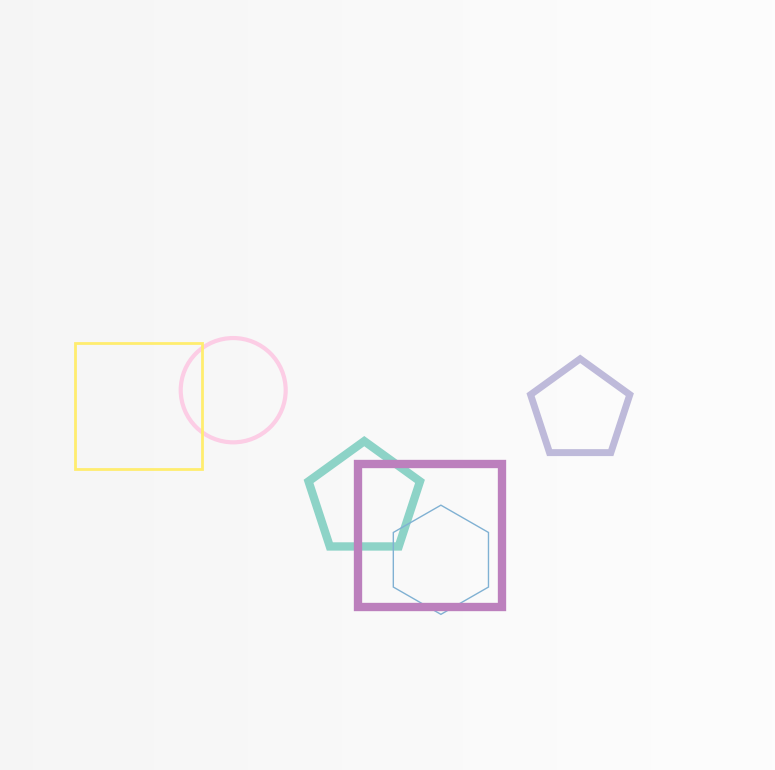[{"shape": "pentagon", "thickness": 3, "radius": 0.38, "center": [0.47, 0.351]}, {"shape": "pentagon", "thickness": 2.5, "radius": 0.34, "center": [0.749, 0.467]}, {"shape": "hexagon", "thickness": 0.5, "radius": 0.35, "center": [0.569, 0.273]}, {"shape": "circle", "thickness": 1.5, "radius": 0.34, "center": [0.301, 0.493]}, {"shape": "square", "thickness": 3, "radius": 0.46, "center": [0.555, 0.305]}, {"shape": "square", "thickness": 1, "radius": 0.41, "center": [0.179, 0.473]}]